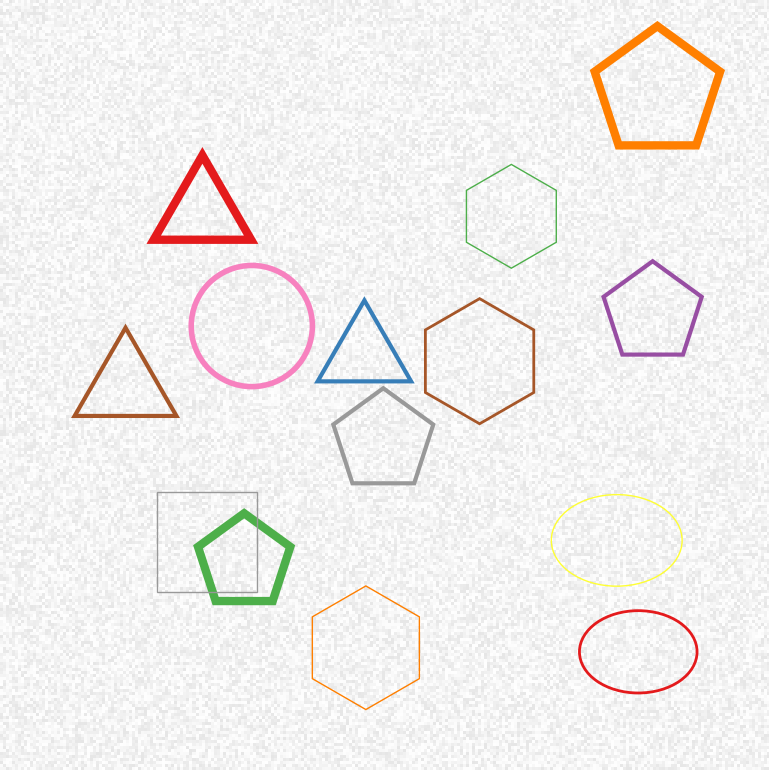[{"shape": "triangle", "thickness": 3, "radius": 0.37, "center": [0.263, 0.725]}, {"shape": "oval", "thickness": 1, "radius": 0.38, "center": [0.829, 0.153]}, {"shape": "triangle", "thickness": 1.5, "radius": 0.35, "center": [0.473, 0.54]}, {"shape": "pentagon", "thickness": 3, "radius": 0.32, "center": [0.317, 0.27]}, {"shape": "hexagon", "thickness": 0.5, "radius": 0.34, "center": [0.664, 0.719]}, {"shape": "pentagon", "thickness": 1.5, "radius": 0.34, "center": [0.848, 0.594]}, {"shape": "hexagon", "thickness": 0.5, "radius": 0.4, "center": [0.475, 0.159]}, {"shape": "pentagon", "thickness": 3, "radius": 0.43, "center": [0.854, 0.88]}, {"shape": "oval", "thickness": 0.5, "radius": 0.42, "center": [0.801, 0.298]}, {"shape": "triangle", "thickness": 1.5, "radius": 0.38, "center": [0.163, 0.498]}, {"shape": "hexagon", "thickness": 1, "radius": 0.41, "center": [0.623, 0.531]}, {"shape": "circle", "thickness": 2, "radius": 0.39, "center": [0.327, 0.577]}, {"shape": "pentagon", "thickness": 1.5, "radius": 0.34, "center": [0.498, 0.428]}, {"shape": "square", "thickness": 0.5, "radius": 0.33, "center": [0.268, 0.296]}]